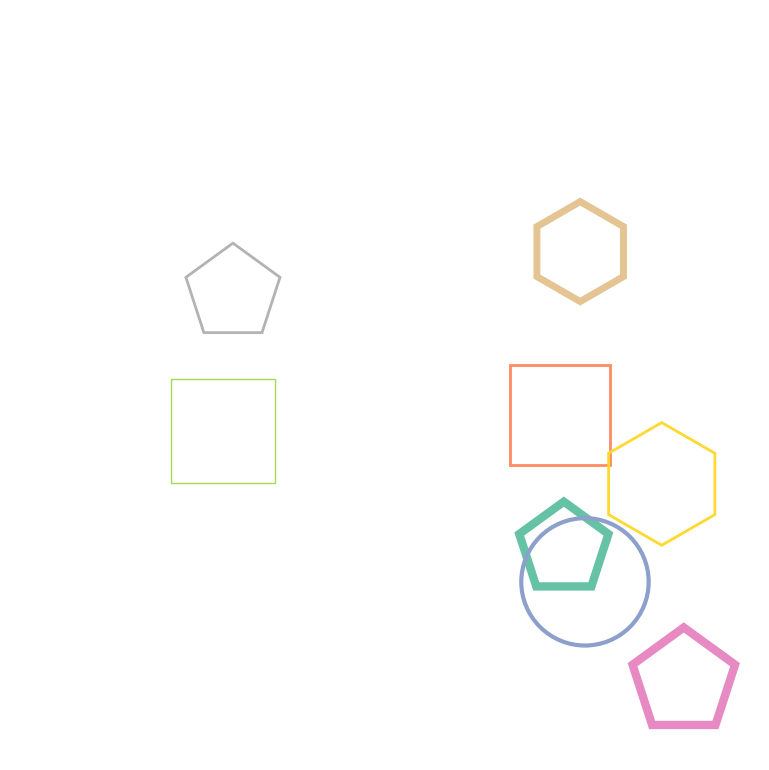[{"shape": "pentagon", "thickness": 3, "radius": 0.3, "center": [0.732, 0.288]}, {"shape": "square", "thickness": 1, "radius": 0.33, "center": [0.727, 0.461]}, {"shape": "circle", "thickness": 1.5, "radius": 0.41, "center": [0.76, 0.244]}, {"shape": "pentagon", "thickness": 3, "radius": 0.35, "center": [0.888, 0.115]}, {"shape": "square", "thickness": 0.5, "radius": 0.34, "center": [0.289, 0.441]}, {"shape": "hexagon", "thickness": 1, "radius": 0.4, "center": [0.859, 0.372]}, {"shape": "hexagon", "thickness": 2.5, "radius": 0.32, "center": [0.753, 0.673]}, {"shape": "pentagon", "thickness": 1, "radius": 0.32, "center": [0.303, 0.62]}]